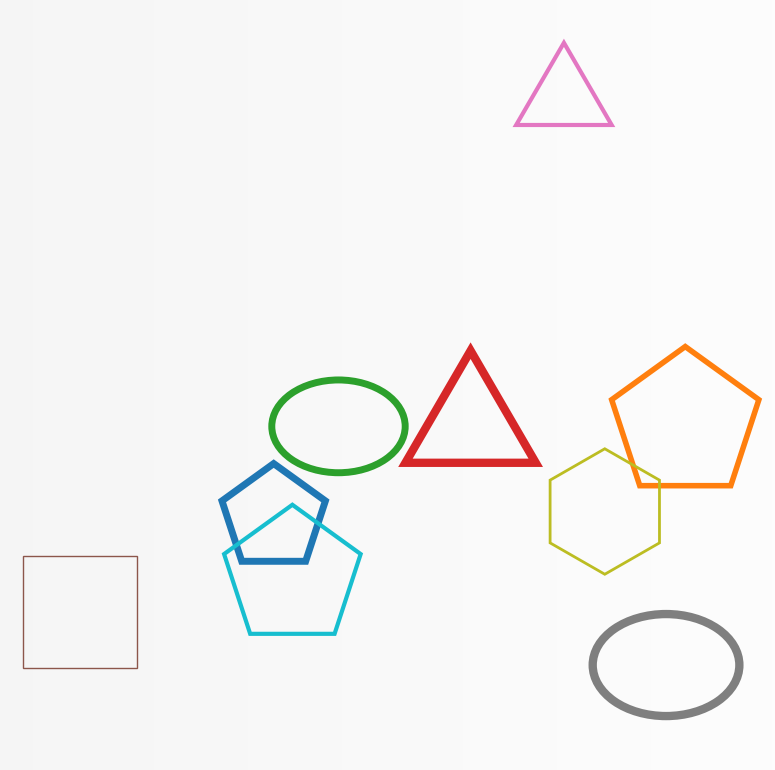[{"shape": "pentagon", "thickness": 2.5, "radius": 0.35, "center": [0.353, 0.328]}, {"shape": "pentagon", "thickness": 2, "radius": 0.5, "center": [0.884, 0.45]}, {"shape": "oval", "thickness": 2.5, "radius": 0.43, "center": [0.437, 0.446]}, {"shape": "triangle", "thickness": 3, "radius": 0.49, "center": [0.607, 0.448]}, {"shape": "square", "thickness": 0.5, "radius": 0.37, "center": [0.103, 0.205]}, {"shape": "triangle", "thickness": 1.5, "radius": 0.36, "center": [0.728, 0.873]}, {"shape": "oval", "thickness": 3, "radius": 0.47, "center": [0.859, 0.136]}, {"shape": "hexagon", "thickness": 1, "radius": 0.41, "center": [0.78, 0.336]}, {"shape": "pentagon", "thickness": 1.5, "radius": 0.46, "center": [0.377, 0.252]}]